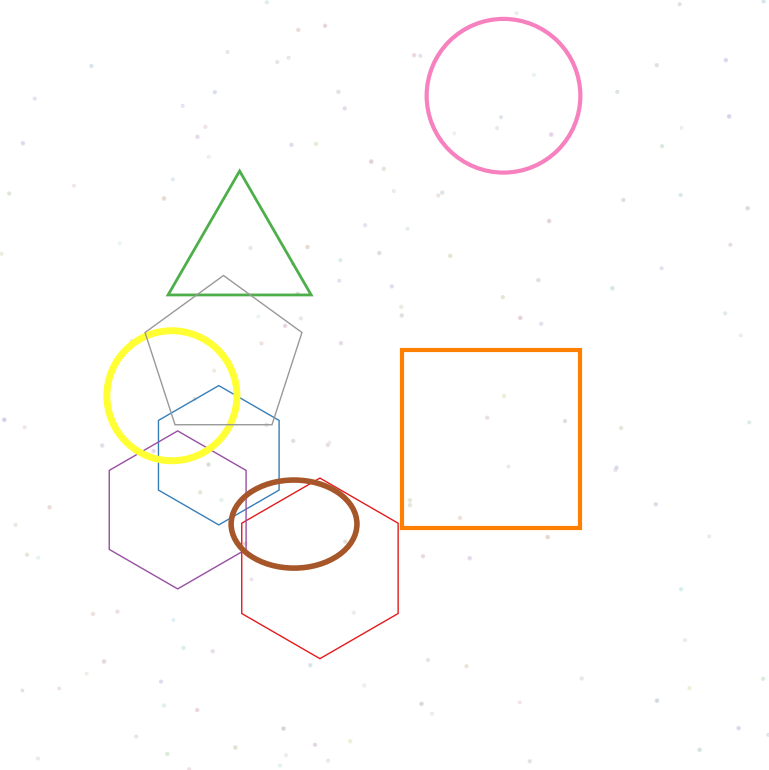[{"shape": "hexagon", "thickness": 0.5, "radius": 0.59, "center": [0.415, 0.262]}, {"shape": "hexagon", "thickness": 0.5, "radius": 0.45, "center": [0.284, 0.409]}, {"shape": "triangle", "thickness": 1, "radius": 0.54, "center": [0.311, 0.671]}, {"shape": "hexagon", "thickness": 0.5, "radius": 0.51, "center": [0.231, 0.338]}, {"shape": "square", "thickness": 1.5, "radius": 0.58, "center": [0.638, 0.43]}, {"shape": "circle", "thickness": 2.5, "radius": 0.42, "center": [0.223, 0.486]}, {"shape": "oval", "thickness": 2, "radius": 0.41, "center": [0.382, 0.319]}, {"shape": "circle", "thickness": 1.5, "radius": 0.5, "center": [0.654, 0.876]}, {"shape": "pentagon", "thickness": 0.5, "radius": 0.54, "center": [0.29, 0.535]}]